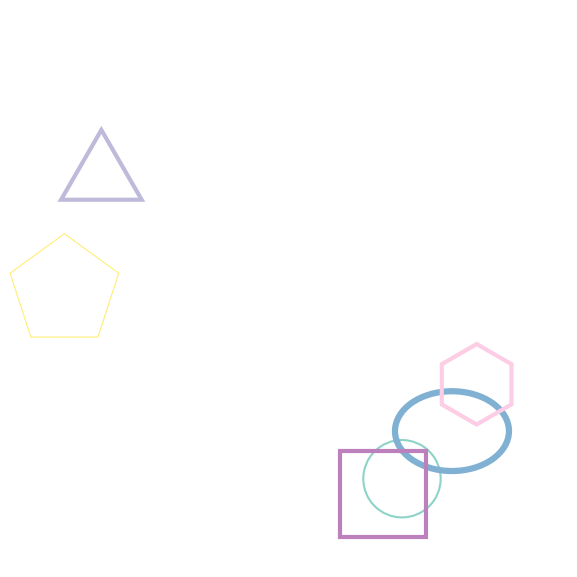[{"shape": "circle", "thickness": 1, "radius": 0.33, "center": [0.696, 0.17]}, {"shape": "triangle", "thickness": 2, "radius": 0.4, "center": [0.176, 0.694]}, {"shape": "oval", "thickness": 3, "radius": 0.49, "center": [0.783, 0.253]}, {"shape": "hexagon", "thickness": 2, "radius": 0.35, "center": [0.825, 0.334]}, {"shape": "square", "thickness": 2, "radius": 0.37, "center": [0.664, 0.144]}, {"shape": "pentagon", "thickness": 0.5, "radius": 0.49, "center": [0.112, 0.496]}]